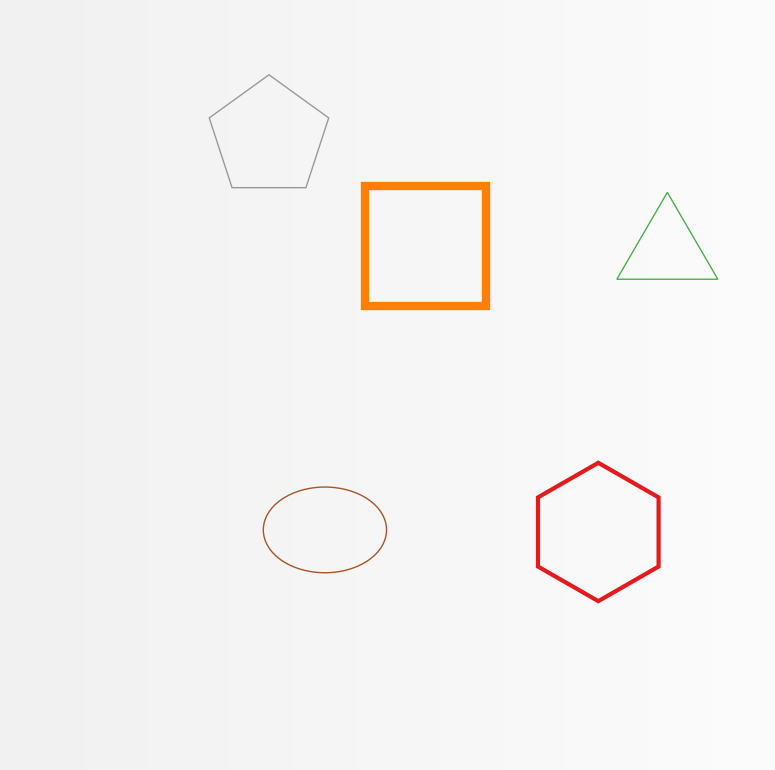[{"shape": "hexagon", "thickness": 1.5, "radius": 0.45, "center": [0.772, 0.309]}, {"shape": "triangle", "thickness": 0.5, "radius": 0.38, "center": [0.861, 0.675]}, {"shape": "square", "thickness": 3, "radius": 0.39, "center": [0.549, 0.68]}, {"shape": "oval", "thickness": 0.5, "radius": 0.4, "center": [0.419, 0.312]}, {"shape": "pentagon", "thickness": 0.5, "radius": 0.41, "center": [0.347, 0.822]}]